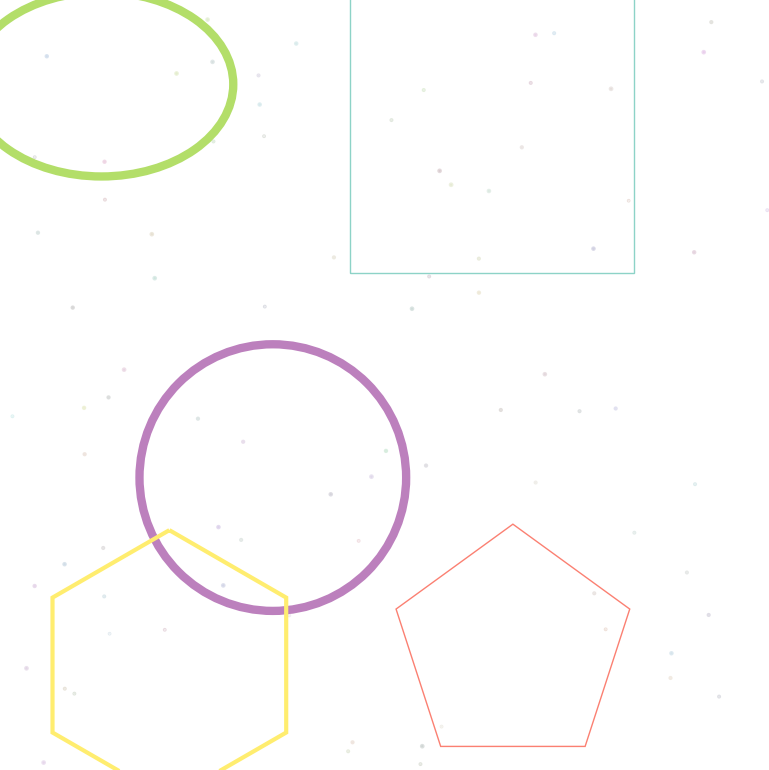[{"shape": "square", "thickness": 0.5, "radius": 0.92, "center": [0.639, 0.83]}, {"shape": "pentagon", "thickness": 0.5, "radius": 0.8, "center": [0.666, 0.16]}, {"shape": "oval", "thickness": 3, "radius": 0.86, "center": [0.132, 0.891]}, {"shape": "circle", "thickness": 3, "radius": 0.87, "center": [0.354, 0.38]}, {"shape": "hexagon", "thickness": 1.5, "radius": 0.88, "center": [0.22, 0.136]}]